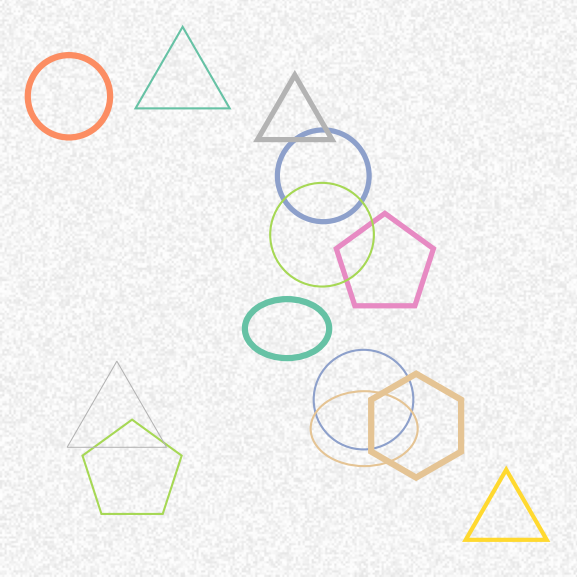[{"shape": "oval", "thickness": 3, "radius": 0.36, "center": [0.497, 0.43]}, {"shape": "triangle", "thickness": 1, "radius": 0.47, "center": [0.316, 0.859]}, {"shape": "circle", "thickness": 3, "radius": 0.36, "center": [0.119, 0.832]}, {"shape": "circle", "thickness": 2.5, "radius": 0.4, "center": [0.56, 0.695]}, {"shape": "circle", "thickness": 1, "radius": 0.43, "center": [0.629, 0.307]}, {"shape": "pentagon", "thickness": 2.5, "radius": 0.44, "center": [0.666, 0.541]}, {"shape": "pentagon", "thickness": 1, "radius": 0.45, "center": [0.229, 0.182]}, {"shape": "circle", "thickness": 1, "radius": 0.45, "center": [0.558, 0.593]}, {"shape": "triangle", "thickness": 2, "radius": 0.41, "center": [0.877, 0.105]}, {"shape": "oval", "thickness": 1, "radius": 0.46, "center": [0.631, 0.257]}, {"shape": "hexagon", "thickness": 3, "radius": 0.45, "center": [0.721, 0.262]}, {"shape": "triangle", "thickness": 2.5, "radius": 0.37, "center": [0.51, 0.795]}, {"shape": "triangle", "thickness": 0.5, "radius": 0.5, "center": [0.202, 0.274]}]